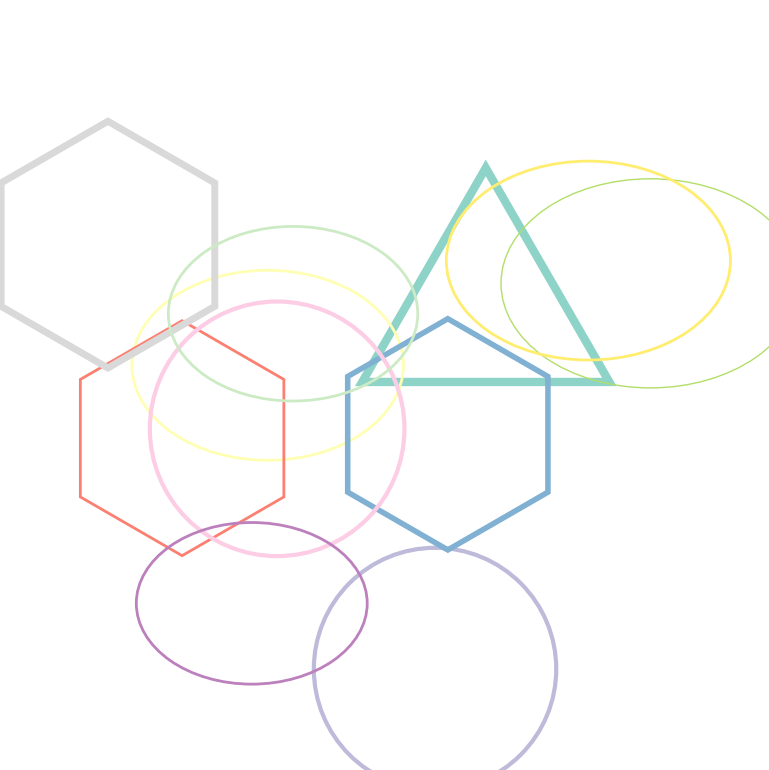[{"shape": "triangle", "thickness": 3, "radius": 0.93, "center": [0.631, 0.597]}, {"shape": "oval", "thickness": 1, "radius": 0.88, "center": [0.348, 0.526]}, {"shape": "circle", "thickness": 1.5, "radius": 0.79, "center": [0.565, 0.131]}, {"shape": "hexagon", "thickness": 1, "radius": 0.76, "center": [0.237, 0.431]}, {"shape": "hexagon", "thickness": 2, "radius": 0.75, "center": [0.582, 0.436]}, {"shape": "oval", "thickness": 0.5, "radius": 0.97, "center": [0.845, 0.632]}, {"shape": "circle", "thickness": 1.5, "radius": 0.83, "center": [0.36, 0.443]}, {"shape": "hexagon", "thickness": 2.5, "radius": 0.8, "center": [0.14, 0.682]}, {"shape": "oval", "thickness": 1, "radius": 0.75, "center": [0.327, 0.216]}, {"shape": "oval", "thickness": 1, "radius": 0.81, "center": [0.381, 0.593]}, {"shape": "oval", "thickness": 1, "radius": 0.92, "center": [0.764, 0.662]}]